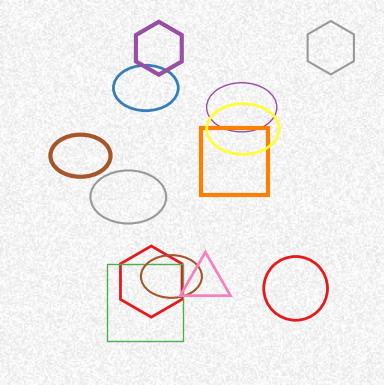[{"shape": "hexagon", "thickness": 2, "radius": 0.46, "center": [0.393, 0.269]}, {"shape": "circle", "thickness": 2, "radius": 0.41, "center": [0.768, 0.251]}, {"shape": "oval", "thickness": 2, "radius": 0.42, "center": [0.379, 0.771]}, {"shape": "square", "thickness": 1, "radius": 0.5, "center": [0.377, 0.214]}, {"shape": "hexagon", "thickness": 3, "radius": 0.34, "center": [0.413, 0.875]}, {"shape": "oval", "thickness": 1, "radius": 0.46, "center": [0.628, 0.721]}, {"shape": "square", "thickness": 3, "radius": 0.44, "center": [0.609, 0.58]}, {"shape": "oval", "thickness": 2, "radius": 0.47, "center": [0.631, 0.665]}, {"shape": "oval", "thickness": 1.5, "radius": 0.4, "center": [0.445, 0.282]}, {"shape": "oval", "thickness": 3, "radius": 0.39, "center": [0.209, 0.596]}, {"shape": "triangle", "thickness": 2, "radius": 0.38, "center": [0.533, 0.27]}, {"shape": "hexagon", "thickness": 1.5, "radius": 0.35, "center": [0.859, 0.876]}, {"shape": "oval", "thickness": 1.5, "radius": 0.49, "center": [0.333, 0.488]}]